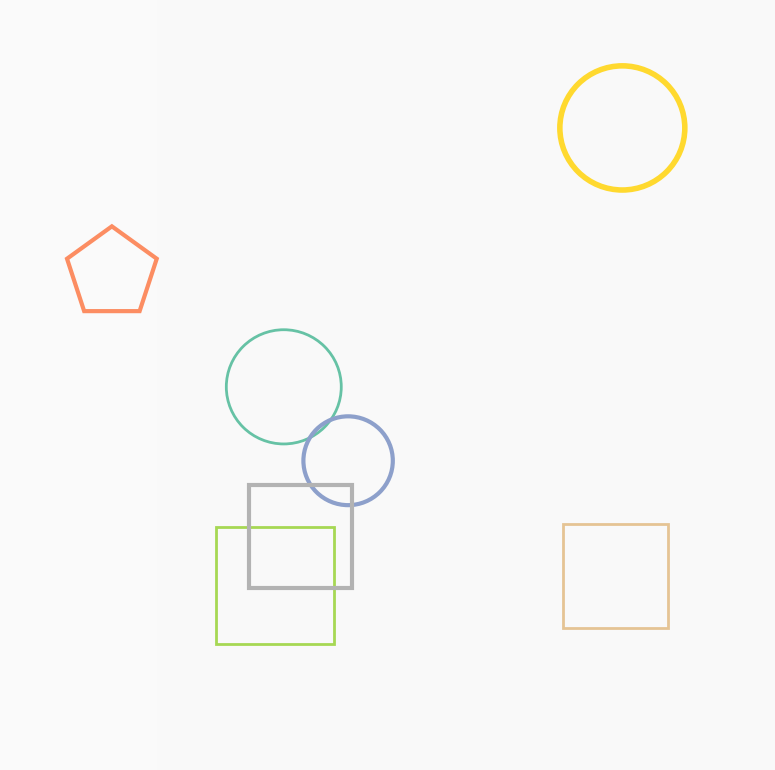[{"shape": "circle", "thickness": 1, "radius": 0.37, "center": [0.366, 0.498]}, {"shape": "pentagon", "thickness": 1.5, "radius": 0.3, "center": [0.144, 0.645]}, {"shape": "circle", "thickness": 1.5, "radius": 0.29, "center": [0.449, 0.402]}, {"shape": "square", "thickness": 1, "radius": 0.38, "center": [0.355, 0.24]}, {"shape": "circle", "thickness": 2, "radius": 0.4, "center": [0.803, 0.834]}, {"shape": "square", "thickness": 1, "radius": 0.34, "center": [0.794, 0.252]}, {"shape": "square", "thickness": 1.5, "radius": 0.33, "center": [0.388, 0.303]}]